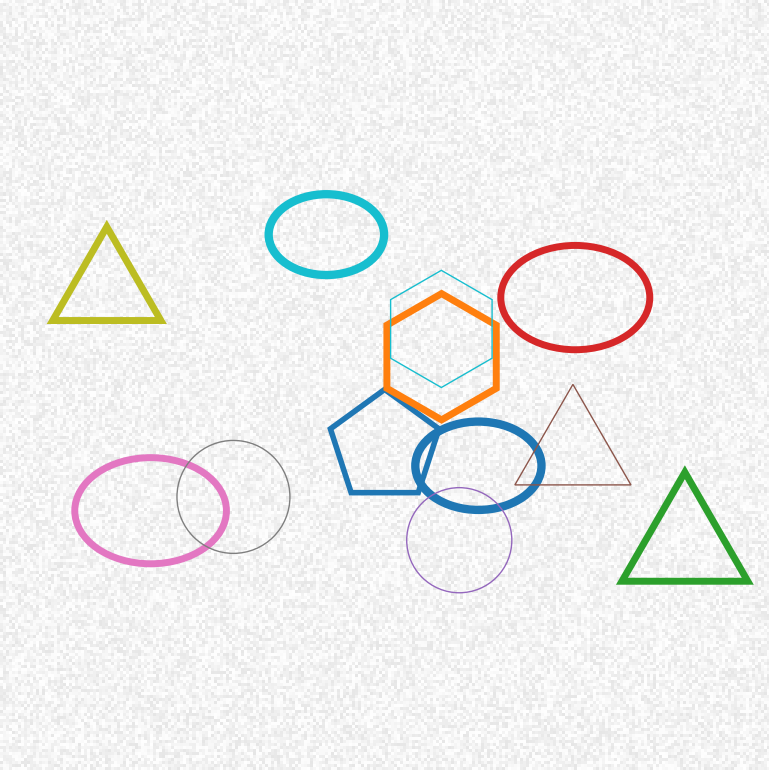[{"shape": "oval", "thickness": 3, "radius": 0.41, "center": [0.621, 0.395]}, {"shape": "pentagon", "thickness": 2, "radius": 0.37, "center": [0.5, 0.42]}, {"shape": "hexagon", "thickness": 2.5, "radius": 0.41, "center": [0.573, 0.537]}, {"shape": "triangle", "thickness": 2.5, "radius": 0.47, "center": [0.889, 0.292]}, {"shape": "oval", "thickness": 2.5, "radius": 0.48, "center": [0.747, 0.614]}, {"shape": "circle", "thickness": 0.5, "radius": 0.34, "center": [0.596, 0.298]}, {"shape": "triangle", "thickness": 0.5, "radius": 0.44, "center": [0.744, 0.414]}, {"shape": "oval", "thickness": 2.5, "radius": 0.49, "center": [0.196, 0.337]}, {"shape": "circle", "thickness": 0.5, "radius": 0.37, "center": [0.303, 0.355]}, {"shape": "triangle", "thickness": 2.5, "radius": 0.41, "center": [0.139, 0.624]}, {"shape": "hexagon", "thickness": 0.5, "radius": 0.38, "center": [0.573, 0.573]}, {"shape": "oval", "thickness": 3, "radius": 0.37, "center": [0.424, 0.695]}]